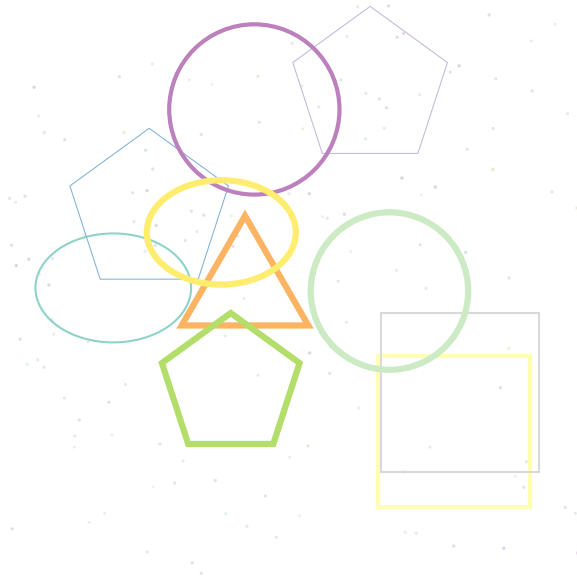[{"shape": "oval", "thickness": 1, "radius": 0.67, "center": [0.196, 0.501]}, {"shape": "square", "thickness": 2, "radius": 0.66, "center": [0.786, 0.252]}, {"shape": "pentagon", "thickness": 0.5, "radius": 0.7, "center": [0.641, 0.847]}, {"shape": "pentagon", "thickness": 0.5, "radius": 0.72, "center": [0.258, 0.633]}, {"shape": "triangle", "thickness": 3, "radius": 0.63, "center": [0.424, 0.499]}, {"shape": "pentagon", "thickness": 3, "radius": 0.63, "center": [0.4, 0.332]}, {"shape": "square", "thickness": 1, "radius": 0.69, "center": [0.797, 0.32]}, {"shape": "circle", "thickness": 2, "radius": 0.74, "center": [0.44, 0.81]}, {"shape": "circle", "thickness": 3, "radius": 0.68, "center": [0.674, 0.495]}, {"shape": "oval", "thickness": 3, "radius": 0.65, "center": [0.383, 0.597]}]